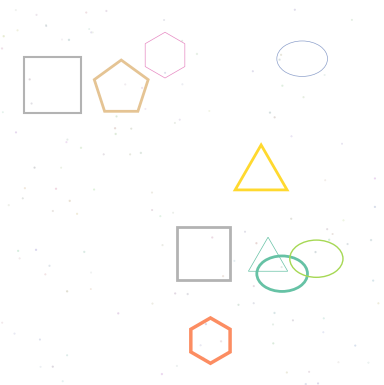[{"shape": "triangle", "thickness": 0.5, "radius": 0.29, "center": [0.696, 0.325]}, {"shape": "oval", "thickness": 2, "radius": 0.33, "center": [0.733, 0.289]}, {"shape": "hexagon", "thickness": 2.5, "radius": 0.29, "center": [0.547, 0.115]}, {"shape": "oval", "thickness": 0.5, "radius": 0.33, "center": [0.785, 0.848]}, {"shape": "hexagon", "thickness": 0.5, "radius": 0.3, "center": [0.429, 0.857]}, {"shape": "oval", "thickness": 1, "radius": 0.35, "center": [0.822, 0.328]}, {"shape": "triangle", "thickness": 2, "radius": 0.39, "center": [0.678, 0.546]}, {"shape": "pentagon", "thickness": 2, "radius": 0.37, "center": [0.315, 0.77]}, {"shape": "square", "thickness": 2, "radius": 0.34, "center": [0.527, 0.341]}, {"shape": "square", "thickness": 1.5, "radius": 0.37, "center": [0.136, 0.779]}]